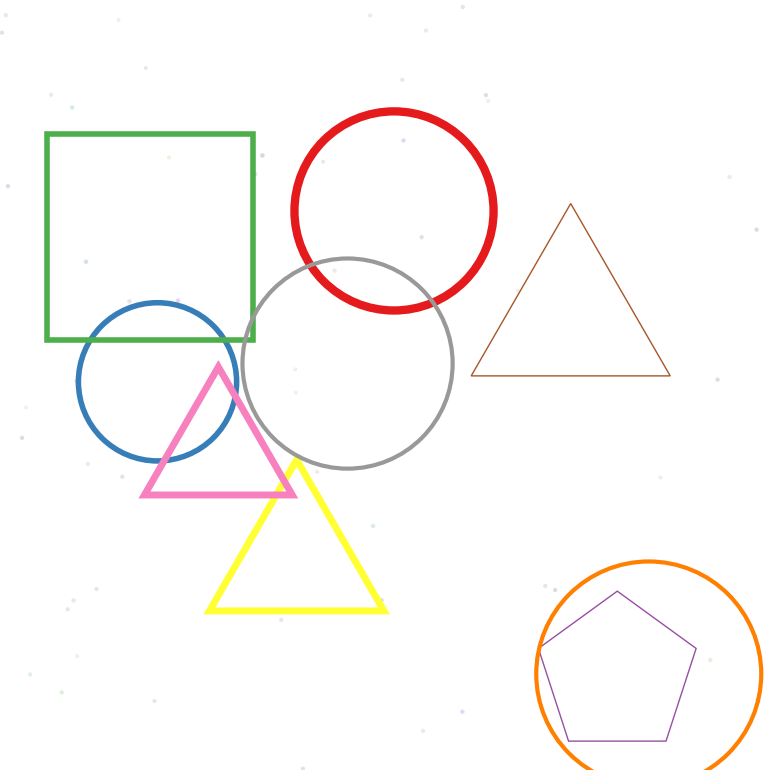[{"shape": "circle", "thickness": 3, "radius": 0.65, "center": [0.512, 0.726]}, {"shape": "circle", "thickness": 2, "radius": 0.51, "center": [0.205, 0.504]}, {"shape": "square", "thickness": 2, "radius": 0.67, "center": [0.195, 0.692]}, {"shape": "pentagon", "thickness": 0.5, "radius": 0.54, "center": [0.802, 0.125]}, {"shape": "circle", "thickness": 1.5, "radius": 0.73, "center": [0.843, 0.125]}, {"shape": "triangle", "thickness": 2.5, "radius": 0.65, "center": [0.385, 0.272]}, {"shape": "triangle", "thickness": 0.5, "radius": 0.75, "center": [0.741, 0.586]}, {"shape": "triangle", "thickness": 2.5, "radius": 0.55, "center": [0.284, 0.413]}, {"shape": "circle", "thickness": 1.5, "radius": 0.68, "center": [0.451, 0.528]}]